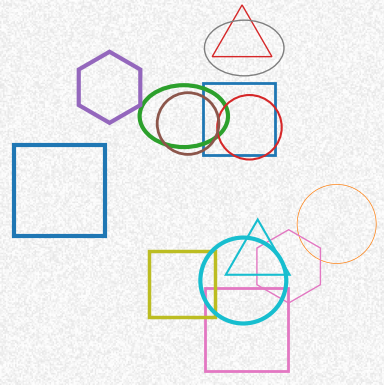[{"shape": "square", "thickness": 2, "radius": 0.47, "center": [0.62, 0.692]}, {"shape": "square", "thickness": 3, "radius": 0.59, "center": [0.155, 0.504]}, {"shape": "circle", "thickness": 0.5, "radius": 0.51, "center": [0.874, 0.418]}, {"shape": "oval", "thickness": 3, "radius": 0.57, "center": [0.477, 0.698]}, {"shape": "circle", "thickness": 1.5, "radius": 0.42, "center": [0.648, 0.669]}, {"shape": "triangle", "thickness": 1, "radius": 0.45, "center": [0.629, 0.898]}, {"shape": "hexagon", "thickness": 3, "radius": 0.46, "center": [0.284, 0.773]}, {"shape": "circle", "thickness": 2, "radius": 0.4, "center": [0.488, 0.679]}, {"shape": "hexagon", "thickness": 1, "radius": 0.48, "center": [0.75, 0.308]}, {"shape": "square", "thickness": 2, "radius": 0.54, "center": [0.641, 0.145]}, {"shape": "oval", "thickness": 1, "radius": 0.52, "center": [0.634, 0.875]}, {"shape": "square", "thickness": 2.5, "radius": 0.43, "center": [0.473, 0.263]}, {"shape": "triangle", "thickness": 1.5, "radius": 0.48, "center": [0.669, 0.334]}, {"shape": "circle", "thickness": 3, "radius": 0.56, "center": [0.632, 0.271]}]